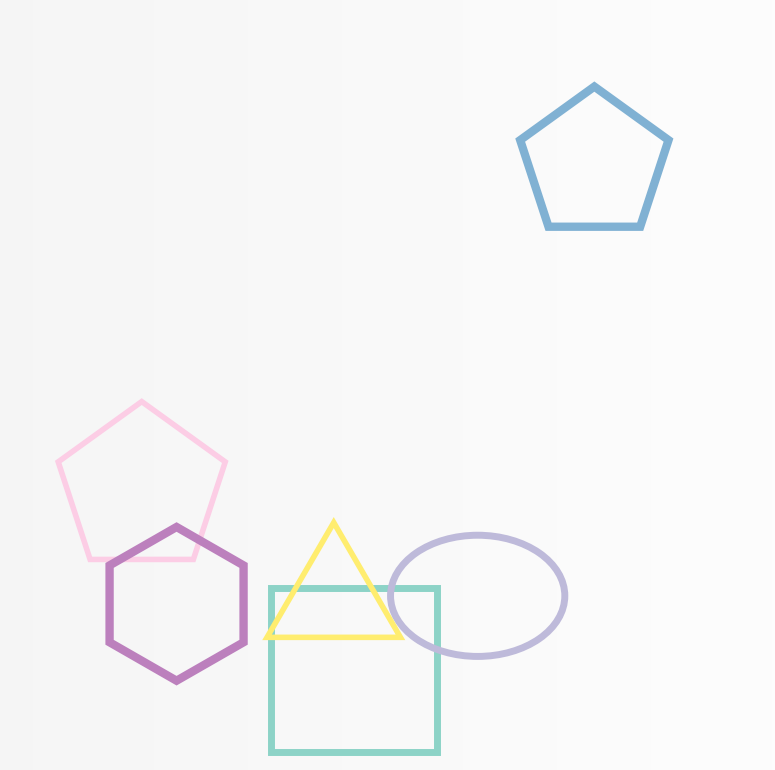[{"shape": "square", "thickness": 2.5, "radius": 0.53, "center": [0.457, 0.13]}, {"shape": "oval", "thickness": 2.5, "radius": 0.56, "center": [0.616, 0.226]}, {"shape": "pentagon", "thickness": 3, "radius": 0.5, "center": [0.767, 0.787]}, {"shape": "pentagon", "thickness": 2, "radius": 0.57, "center": [0.183, 0.365]}, {"shape": "hexagon", "thickness": 3, "radius": 0.5, "center": [0.228, 0.216]}, {"shape": "triangle", "thickness": 2, "radius": 0.5, "center": [0.431, 0.222]}]